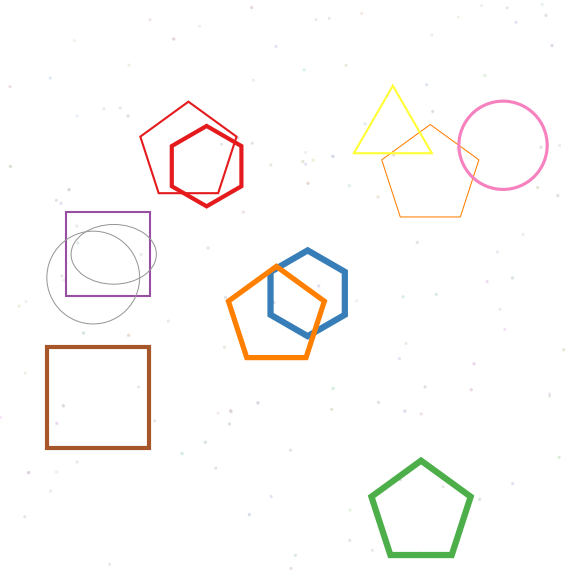[{"shape": "pentagon", "thickness": 1, "radius": 0.44, "center": [0.326, 0.735]}, {"shape": "hexagon", "thickness": 2, "radius": 0.35, "center": [0.358, 0.711]}, {"shape": "hexagon", "thickness": 3, "radius": 0.37, "center": [0.533, 0.491]}, {"shape": "pentagon", "thickness": 3, "radius": 0.45, "center": [0.729, 0.111]}, {"shape": "square", "thickness": 1, "radius": 0.36, "center": [0.187, 0.56]}, {"shape": "pentagon", "thickness": 0.5, "radius": 0.44, "center": [0.745, 0.695]}, {"shape": "pentagon", "thickness": 2.5, "radius": 0.44, "center": [0.479, 0.451]}, {"shape": "triangle", "thickness": 1, "radius": 0.39, "center": [0.68, 0.773]}, {"shape": "square", "thickness": 2, "radius": 0.44, "center": [0.17, 0.311]}, {"shape": "circle", "thickness": 1.5, "radius": 0.38, "center": [0.871, 0.748]}, {"shape": "oval", "thickness": 0.5, "radius": 0.37, "center": [0.197, 0.559]}, {"shape": "circle", "thickness": 0.5, "radius": 0.4, "center": [0.161, 0.519]}]